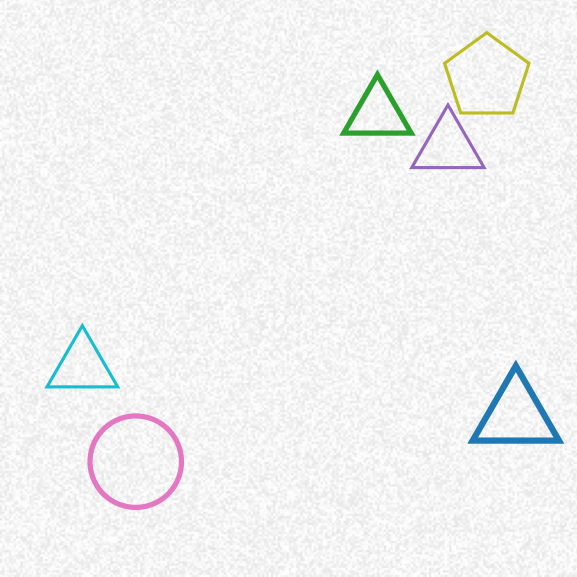[{"shape": "triangle", "thickness": 3, "radius": 0.43, "center": [0.893, 0.279]}, {"shape": "triangle", "thickness": 2.5, "radius": 0.34, "center": [0.654, 0.802]}, {"shape": "triangle", "thickness": 1.5, "radius": 0.36, "center": [0.776, 0.745]}, {"shape": "circle", "thickness": 2.5, "radius": 0.4, "center": [0.235, 0.2]}, {"shape": "pentagon", "thickness": 1.5, "radius": 0.38, "center": [0.843, 0.866]}, {"shape": "triangle", "thickness": 1.5, "radius": 0.35, "center": [0.143, 0.365]}]